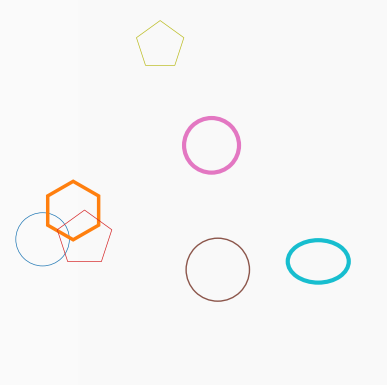[{"shape": "circle", "thickness": 0.5, "radius": 0.35, "center": [0.11, 0.378]}, {"shape": "hexagon", "thickness": 2.5, "radius": 0.38, "center": [0.189, 0.453]}, {"shape": "pentagon", "thickness": 0.5, "radius": 0.37, "center": [0.218, 0.38]}, {"shape": "circle", "thickness": 1, "radius": 0.41, "center": [0.562, 0.3]}, {"shape": "circle", "thickness": 3, "radius": 0.35, "center": [0.546, 0.623]}, {"shape": "pentagon", "thickness": 0.5, "radius": 0.32, "center": [0.413, 0.882]}, {"shape": "oval", "thickness": 3, "radius": 0.39, "center": [0.821, 0.321]}]